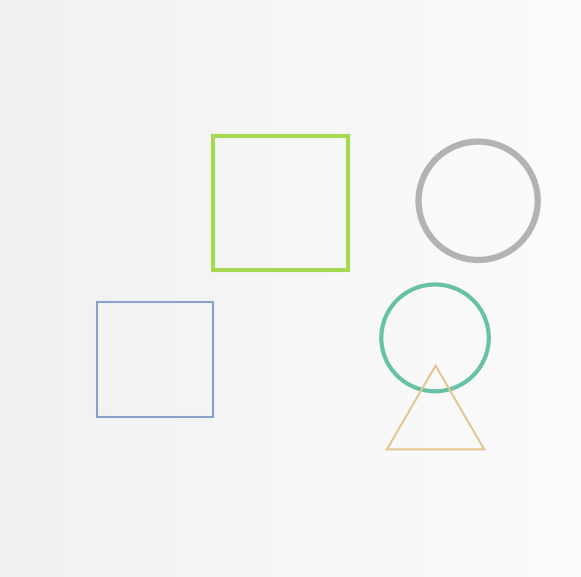[{"shape": "circle", "thickness": 2, "radius": 0.46, "center": [0.748, 0.414]}, {"shape": "square", "thickness": 1, "radius": 0.5, "center": [0.267, 0.377]}, {"shape": "square", "thickness": 2, "radius": 0.58, "center": [0.483, 0.648]}, {"shape": "triangle", "thickness": 1, "radius": 0.48, "center": [0.749, 0.269]}, {"shape": "circle", "thickness": 3, "radius": 0.51, "center": [0.823, 0.651]}]